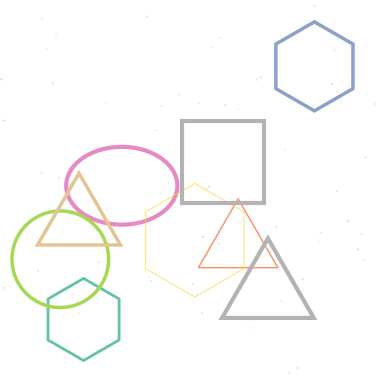[{"shape": "hexagon", "thickness": 2, "radius": 0.53, "center": [0.217, 0.17]}, {"shape": "triangle", "thickness": 1, "radius": 0.6, "center": [0.619, 0.364]}, {"shape": "hexagon", "thickness": 2.5, "radius": 0.58, "center": [0.817, 0.828]}, {"shape": "oval", "thickness": 3, "radius": 0.72, "center": [0.316, 0.518]}, {"shape": "circle", "thickness": 2.5, "radius": 0.63, "center": [0.157, 0.327]}, {"shape": "hexagon", "thickness": 0.5, "radius": 0.74, "center": [0.506, 0.376]}, {"shape": "triangle", "thickness": 2.5, "radius": 0.62, "center": [0.205, 0.426]}, {"shape": "square", "thickness": 3, "radius": 0.53, "center": [0.579, 0.579]}, {"shape": "triangle", "thickness": 3, "radius": 0.69, "center": [0.696, 0.243]}]